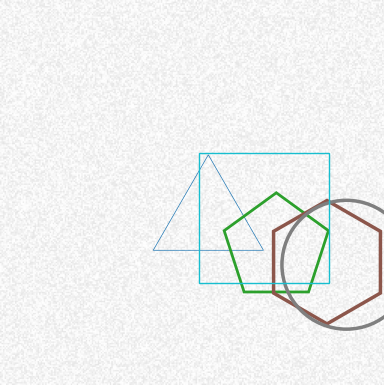[{"shape": "triangle", "thickness": 0.5, "radius": 0.83, "center": [0.541, 0.433]}, {"shape": "pentagon", "thickness": 2, "radius": 0.71, "center": [0.718, 0.357]}, {"shape": "hexagon", "thickness": 2.5, "radius": 0.8, "center": [0.849, 0.319]}, {"shape": "circle", "thickness": 2.5, "radius": 0.84, "center": [0.9, 0.312]}, {"shape": "square", "thickness": 1, "radius": 0.85, "center": [0.686, 0.434]}]